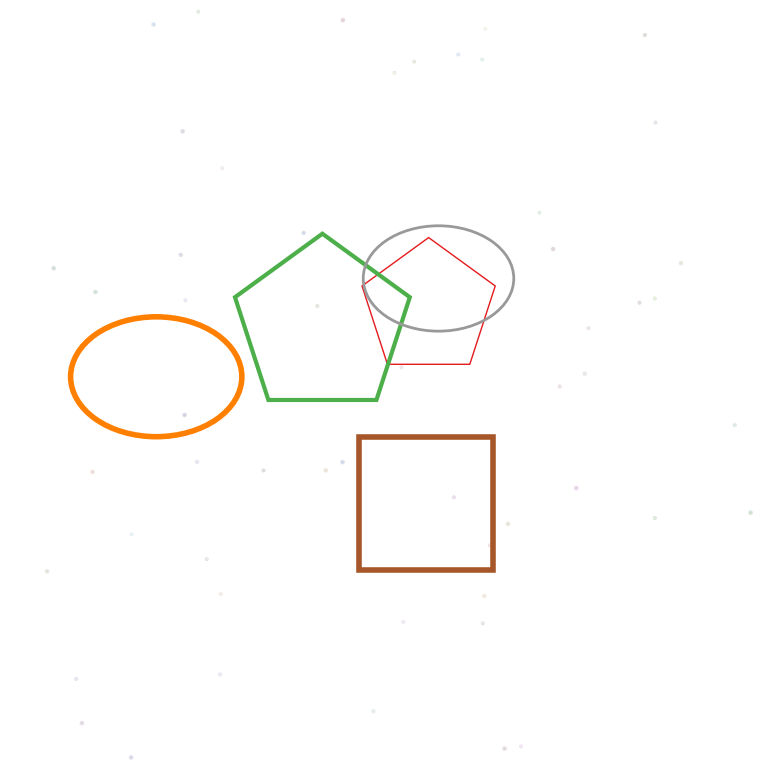[{"shape": "pentagon", "thickness": 0.5, "radius": 0.45, "center": [0.557, 0.6]}, {"shape": "pentagon", "thickness": 1.5, "radius": 0.6, "center": [0.419, 0.577]}, {"shape": "oval", "thickness": 2, "radius": 0.56, "center": [0.203, 0.511]}, {"shape": "square", "thickness": 2, "radius": 0.43, "center": [0.553, 0.346]}, {"shape": "oval", "thickness": 1, "radius": 0.49, "center": [0.569, 0.638]}]